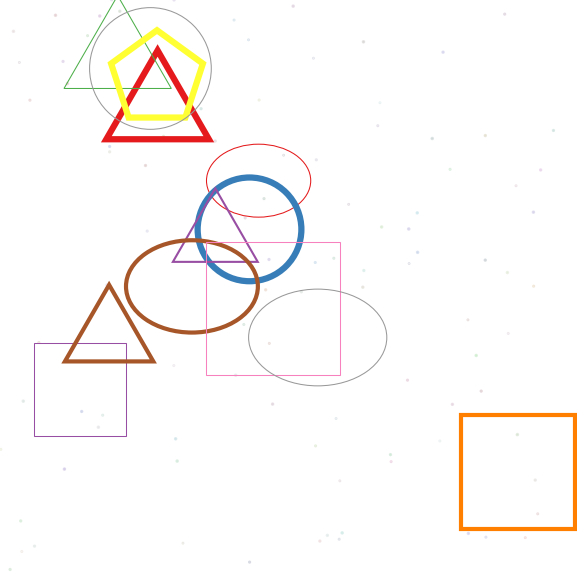[{"shape": "triangle", "thickness": 3, "radius": 0.51, "center": [0.273, 0.809]}, {"shape": "oval", "thickness": 0.5, "radius": 0.45, "center": [0.448, 0.686]}, {"shape": "circle", "thickness": 3, "radius": 0.45, "center": [0.432, 0.602]}, {"shape": "triangle", "thickness": 0.5, "radius": 0.54, "center": [0.204, 0.9]}, {"shape": "triangle", "thickness": 1, "radius": 0.42, "center": [0.373, 0.588]}, {"shape": "square", "thickness": 0.5, "radius": 0.4, "center": [0.138, 0.325]}, {"shape": "square", "thickness": 2, "radius": 0.49, "center": [0.897, 0.181]}, {"shape": "pentagon", "thickness": 3, "radius": 0.42, "center": [0.272, 0.863]}, {"shape": "triangle", "thickness": 2, "radius": 0.44, "center": [0.189, 0.417]}, {"shape": "oval", "thickness": 2, "radius": 0.57, "center": [0.332, 0.503]}, {"shape": "square", "thickness": 0.5, "radius": 0.58, "center": [0.473, 0.465]}, {"shape": "oval", "thickness": 0.5, "radius": 0.6, "center": [0.55, 0.415]}, {"shape": "circle", "thickness": 0.5, "radius": 0.53, "center": [0.26, 0.881]}]